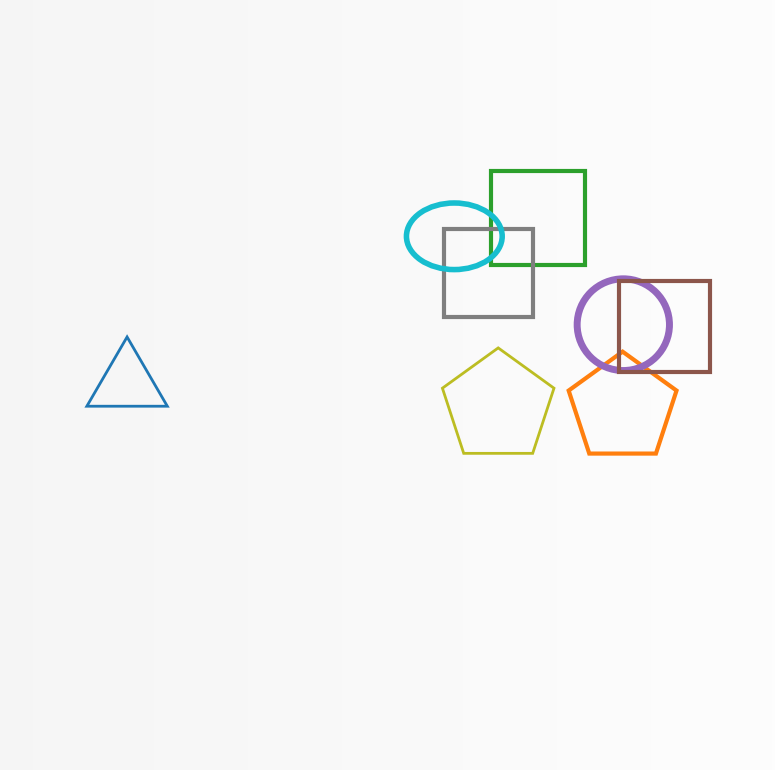[{"shape": "triangle", "thickness": 1, "radius": 0.3, "center": [0.164, 0.502]}, {"shape": "pentagon", "thickness": 1.5, "radius": 0.37, "center": [0.803, 0.47]}, {"shape": "square", "thickness": 1.5, "radius": 0.3, "center": [0.694, 0.717]}, {"shape": "circle", "thickness": 2.5, "radius": 0.3, "center": [0.804, 0.578]}, {"shape": "square", "thickness": 1.5, "radius": 0.29, "center": [0.857, 0.576]}, {"shape": "square", "thickness": 1.5, "radius": 0.29, "center": [0.63, 0.645]}, {"shape": "pentagon", "thickness": 1, "radius": 0.38, "center": [0.643, 0.472]}, {"shape": "oval", "thickness": 2, "radius": 0.31, "center": [0.586, 0.693]}]